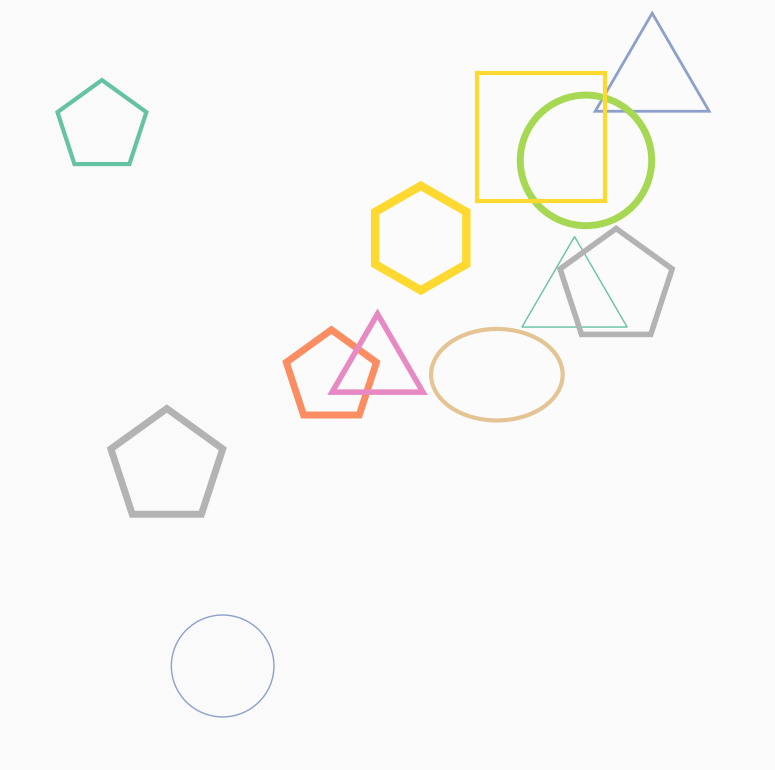[{"shape": "pentagon", "thickness": 1.5, "radius": 0.3, "center": [0.132, 0.836]}, {"shape": "triangle", "thickness": 0.5, "radius": 0.39, "center": [0.741, 0.614]}, {"shape": "pentagon", "thickness": 2.5, "radius": 0.31, "center": [0.428, 0.511]}, {"shape": "circle", "thickness": 0.5, "radius": 0.33, "center": [0.287, 0.135]}, {"shape": "triangle", "thickness": 1, "radius": 0.42, "center": [0.842, 0.898]}, {"shape": "triangle", "thickness": 2, "radius": 0.34, "center": [0.487, 0.525]}, {"shape": "circle", "thickness": 2.5, "radius": 0.42, "center": [0.756, 0.792]}, {"shape": "hexagon", "thickness": 3, "radius": 0.34, "center": [0.543, 0.691]}, {"shape": "square", "thickness": 1.5, "radius": 0.41, "center": [0.698, 0.822]}, {"shape": "oval", "thickness": 1.5, "radius": 0.42, "center": [0.641, 0.513]}, {"shape": "pentagon", "thickness": 2.5, "radius": 0.38, "center": [0.215, 0.394]}, {"shape": "pentagon", "thickness": 2, "radius": 0.38, "center": [0.795, 0.627]}]